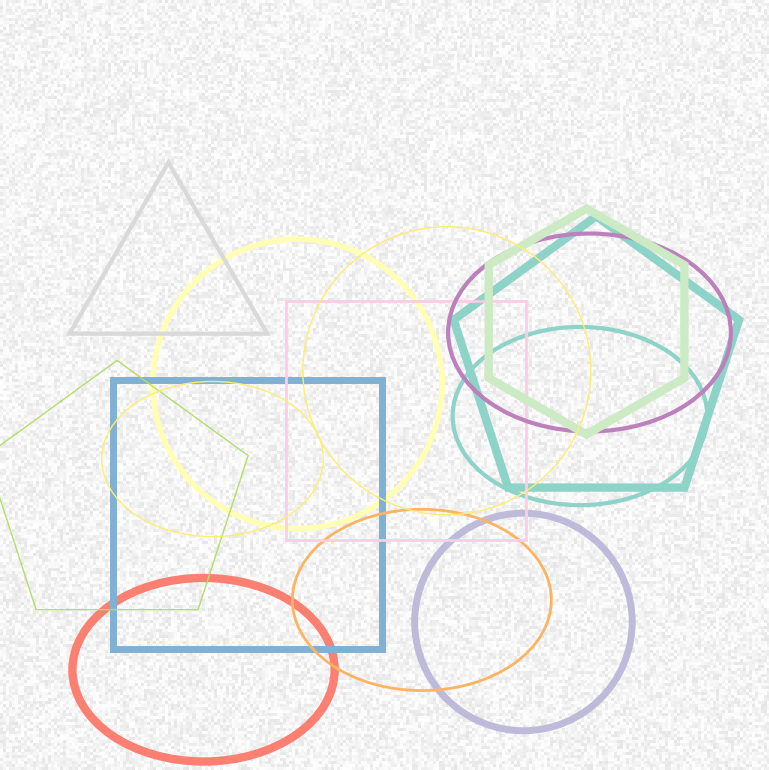[{"shape": "oval", "thickness": 1.5, "radius": 0.83, "center": [0.753, 0.46]}, {"shape": "pentagon", "thickness": 3, "radius": 0.97, "center": [0.774, 0.524]}, {"shape": "circle", "thickness": 2, "radius": 0.94, "center": [0.386, 0.502]}, {"shape": "circle", "thickness": 2.5, "radius": 0.71, "center": [0.68, 0.192]}, {"shape": "oval", "thickness": 3, "radius": 0.85, "center": [0.264, 0.13]}, {"shape": "square", "thickness": 2.5, "radius": 0.87, "center": [0.322, 0.331]}, {"shape": "oval", "thickness": 1, "radius": 0.84, "center": [0.548, 0.221]}, {"shape": "pentagon", "thickness": 0.5, "radius": 0.89, "center": [0.152, 0.353]}, {"shape": "square", "thickness": 1, "radius": 0.78, "center": [0.527, 0.454]}, {"shape": "triangle", "thickness": 1.5, "radius": 0.74, "center": [0.219, 0.641]}, {"shape": "oval", "thickness": 1.5, "radius": 0.92, "center": [0.766, 0.568]}, {"shape": "hexagon", "thickness": 3, "radius": 0.73, "center": [0.762, 0.582]}, {"shape": "oval", "thickness": 0.5, "radius": 0.72, "center": [0.276, 0.404]}, {"shape": "circle", "thickness": 0.5, "radius": 0.94, "center": [0.58, 0.519]}]